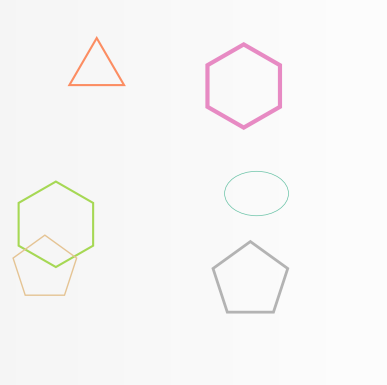[{"shape": "oval", "thickness": 0.5, "radius": 0.41, "center": [0.662, 0.497]}, {"shape": "triangle", "thickness": 1.5, "radius": 0.41, "center": [0.25, 0.82]}, {"shape": "hexagon", "thickness": 3, "radius": 0.54, "center": [0.629, 0.777]}, {"shape": "hexagon", "thickness": 1.5, "radius": 0.56, "center": [0.144, 0.417]}, {"shape": "pentagon", "thickness": 1, "radius": 0.43, "center": [0.116, 0.303]}, {"shape": "pentagon", "thickness": 2, "radius": 0.51, "center": [0.646, 0.271]}]